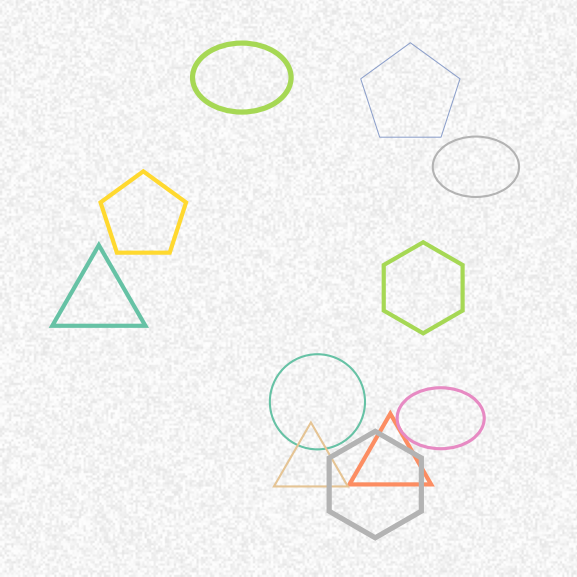[{"shape": "triangle", "thickness": 2, "radius": 0.47, "center": [0.171, 0.482]}, {"shape": "circle", "thickness": 1, "radius": 0.41, "center": [0.55, 0.303]}, {"shape": "triangle", "thickness": 2, "radius": 0.41, "center": [0.676, 0.201]}, {"shape": "pentagon", "thickness": 0.5, "radius": 0.45, "center": [0.711, 0.835]}, {"shape": "oval", "thickness": 1.5, "radius": 0.38, "center": [0.763, 0.275]}, {"shape": "hexagon", "thickness": 2, "radius": 0.39, "center": [0.733, 0.501]}, {"shape": "oval", "thickness": 2.5, "radius": 0.43, "center": [0.419, 0.865]}, {"shape": "pentagon", "thickness": 2, "radius": 0.39, "center": [0.248, 0.625]}, {"shape": "triangle", "thickness": 1, "radius": 0.37, "center": [0.538, 0.194]}, {"shape": "oval", "thickness": 1, "radius": 0.37, "center": [0.824, 0.71]}, {"shape": "hexagon", "thickness": 2.5, "radius": 0.46, "center": [0.65, 0.16]}]